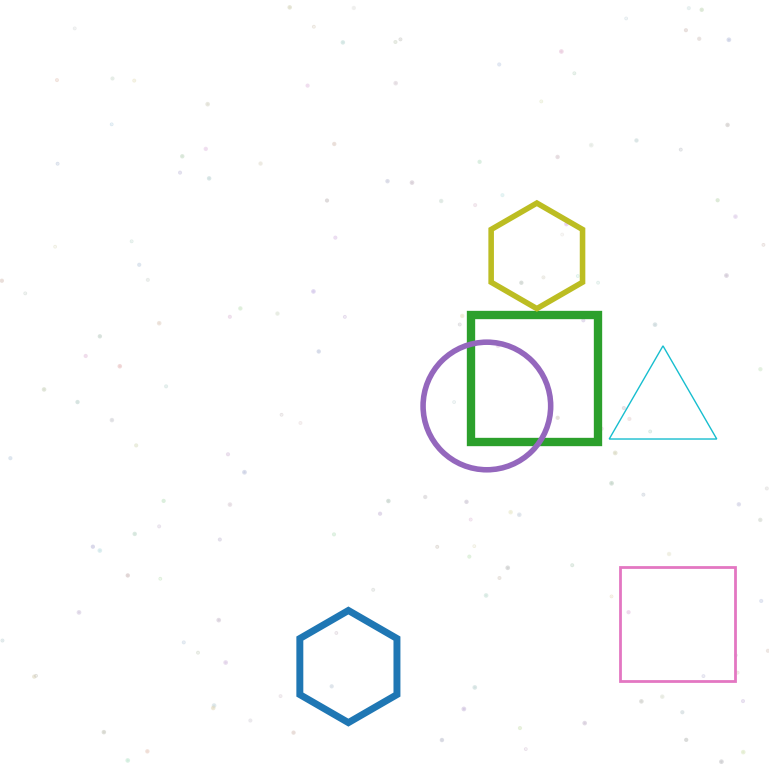[{"shape": "hexagon", "thickness": 2.5, "radius": 0.36, "center": [0.452, 0.134]}, {"shape": "square", "thickness": 3, "radius": 0.41, "center": [0.694, 0.508]}, {"shape": "circle", "thickness": 2, "radius": 0.41, "center": [0.632, 0.473]}, {"shape": "square", "thickness": 1, "radius": 0.37, "center": [0.88, 0.19]}, {"shape": "hexagon", "thickness": 2, "radius": 0.34, "center": [0.697, 0.668]}, {"shape": "triangle", "thickness": 0.5, "radius": 0.4, "center": [0.861, 0.47]}]